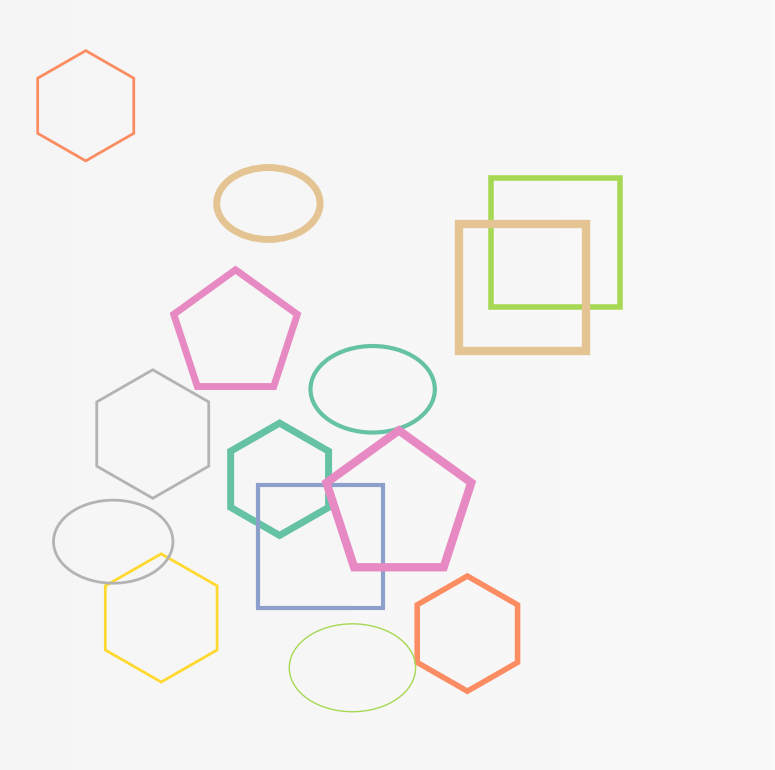[{"shape": "oval", "thickness": 1.5, "radius": 0.4, "center": [0.481, 0.494]}, {"shape": "hexagon", "thickness": 2.5, "radius": 0.36, "center": [0.361, 0.378]}, {"shape": "hexagon", "thickness": 2, "radius": 0.37, "center": [0.603, 0.177]}, {"shape": "hexagon", "thickness": 1, "radius": 0.36, "center": [0.111, 0.863]}, {"shape": "square", "thickness": 1.5, "radius": 0.4, "center": [0.414, 0.29]}, {"shape": "pentagon", "thickness": 3, "radius": 0.49, "center": [0.515, 0.343]}, {"shape": "pentagon", "thickness": 2.5, "radius": 0.42, "center": [0.304, 0.566]}, {"shape": "square", "thickness": 2, "radius": 0.42, "center": [0.717, 0.685]}, {"shape": "oval", "thickness": 0.5, "radius": 0.41, "center": [0.455, 0.133]}, {"shape": "hexagon", "thickness": 1, "radius": 0.42, "center": [0.208, 0.197]}, {"shape": "square", "thickness": 3, "radius": 0.41, "center": [0.674, 0.627]}, {"shape": "oval", "thickness": 2.5, "radius": 0.33, "center": [0.346, 0.736]}, {"shape": "hexagon", "thickness": 1, "radius": 0.42, "center": [0.197, 0.436]}, {"shape": "oval", "thickness": 1, "radius": 0.39, "center": [0.146, 0.297]}]